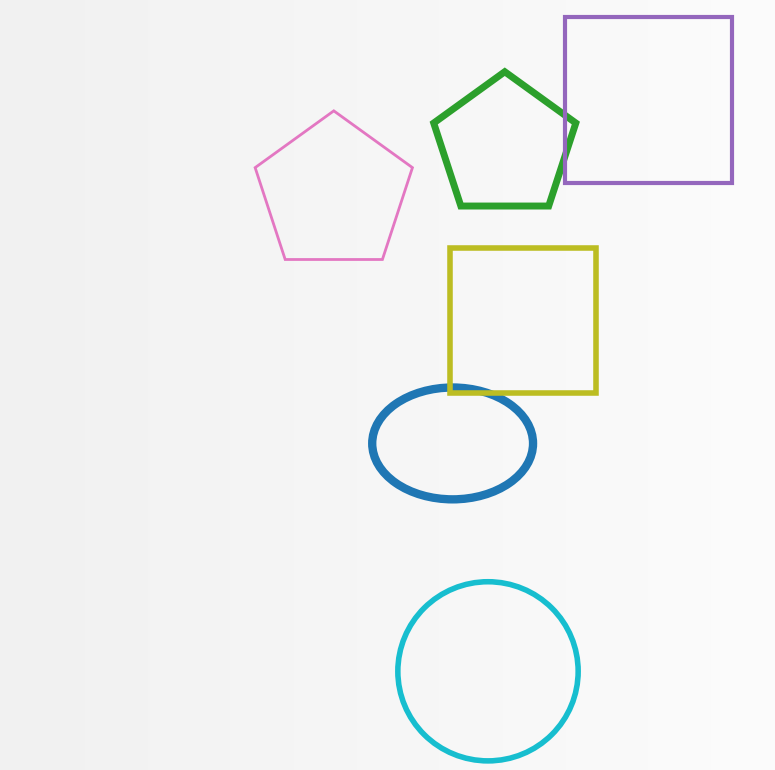[{"shape": "oval", "thickness": 3, "radius": 0.52, "center": [0.584, 0.424]}, {"shape": "pentagon", "thickness": 2.5, "radius": 0.48, "center": [0.651, 0.81]}, {"shape": "square", "thickness": 1.5, "radius": 0.54, "center": [0.837, 0.87]}, {"shape": "pentagon", "thickness": 1, "radius": 0.53, "center": [0.431, 0.749]}, {"shape": "square", "thickness": 2, "radius": 0.47, "center": [0.675, 0.584]}, {"shape": "circle", "thickness": 2, "radius": 0.58, "center": [0.63, 0.128]}]